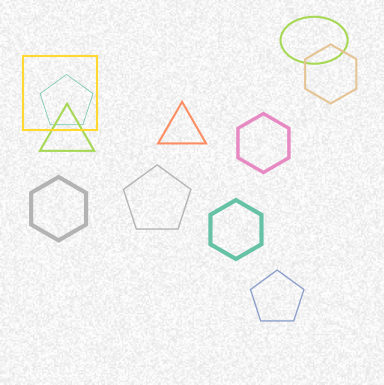[{"shape": "pentagon", "thickness": 0.5, "radius": 0.36, "center": [0.173, 0.734]}, {"shape": "hexagon", "thickness": 3, "radius": 0.38, "center": [0.613, 0.404]}, {"shape": "triangle", "thickness": 1.5, "radius": 0.36, "center": [0.473, 0.663]}, {"shape": "pentagon", "thickness": 1, "radius": 0.36, "center": [0.72, 0.225]}, {"shape": "hexagon", "thickness": 2.5, "radius": 0.38, "center": [0.684, 0.628]}, {"shape": "triangle", "thickness": 1.5, "radius": 0.41, "center": [0.174, 0.649]}, {"shape": "oval", "thickness": 1.5, "radius": 0.44, "center": [0.816, 0.895]}, {"shape": "square", "thickness": 1.5, "radius": 0.48, "center": [0.156, 0.758]}, {"shape": "hexagon", "thickness": 1.5, "radius": 0.38, "center": [0.859, 0.808]}, {"shape": "pentagon", "thickness": 1, "radius": 0.46, "center": [0.408, 0.48]}, {"shape": "hexagon", "thickness": 3, "radius": 0.41, "center": [0.152, 0.458]}]